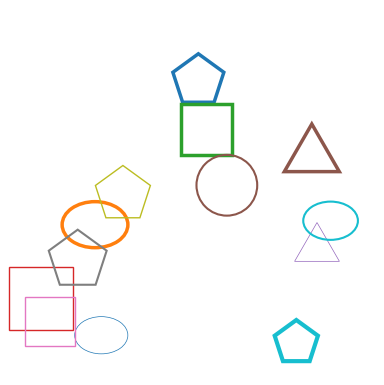[{"shape": "pentagon", "thickness": 2.5, "radius": 0.35, "center": [0.515, 0.791]}, {"shape": "oval", "thickness": 0.5, "radius": 0.35, "center": [0.263, 0.129]}, {"shape": "oval", "thickness": 2.5, "radius": 0.43, "center": [0.247, 0.416]}, {"shape": "square", "thickness": 2.5, "radius": 0.33, "center": [0.536, 0.663]}, {"shape": "square", "thickness": 1, "radius": 0.41, "center": [0.106, 0.225]}, {"shape": "triangle", "thickness": 0.5, "radius": 0.34, "center": [0.823, 0.355]}, {"shape": "triangle", "thickness": 2.5, "radius": 0.41, "center": [0.81, 0.595]}, {"shape": "circle", "thickness": 1.5, "radius": 0.39, "center": [0.589, 0.519]}, {"shape": "square", "thickness": 1, "radius": 0.32, "center": [0.13, 0.165]}, {"shape": "pentagon", "thickness": 1.5, "radius": 0.4, "center": [0.202, 0.324]}, {"shape": "pentagon", "thickness": 1, "radius": 0.38, "center": [0.319, 0.495]}, {"shape": "pentagon", "thickness": 3, "radius": 0.3, "center": [0.77, 0.11]}, {"shape": "oval", "thickness": 1.5, "radius": 0.35, "center": [0.859, 0.427]}]